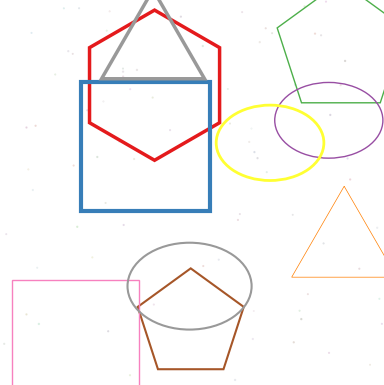[{"shape": "hexagon", "thickness": 2.5, "radius": 0.98, "center": [0.401, 0.779]}, {"shape": "square", "thickness": 3, "radius": 0.83, "center": [0.378, 0.62]}, {"shape": "pentagon", "thickness": 1, "radius": 0.87, "center": [0.885, 0.874]}, {"shape": "oval", "thickness": 1, "radius": 0.7, "center": [0.854, 0.688]}, {"shape": "triangle", "thickness": 0.5, "radius": 0.79, "center": [0.894, 0.359]}, {"shape": "oval", "thickness": 2, "radius": 0.7, "center": [0.701, 0.629]}, {"shape": "pentagon", "thickness": 1.5, "radius": 0.72, "center": [0.495, 0.158]}, {"shape": "square", "thickness": 1, "radius": 0.82, "center": [0.196, 0.109]}, {"shape": "oval", "thickness": 1.5, "radius": 0.81, "center": [0.492, 0.257]}, {"shape": "triangle", "thickness": 2.5, "radius": 0.77, "center": [0.398, 0.873]}]